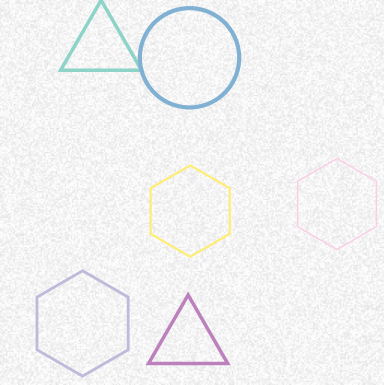[{"shape": "triangle", "thickness": 2.5, "radius": 0.61, "center": [0.263, 0.878]}, {"shape": "hexagon", "thickness": 2, "radius": 0.68, "center": [0.215, 0.16]}, {"shape": "circle", "thickness": 3, "radius": 0.64, "center": [0.492, 0.85]}, {"shape": "hexagon", "thickness": 1, "radius": 0.59, "center": [0.875, 0.47]}, {"shape": "triangle", "thickness": 2.5, "radius": 0.59, "center": [0.489, 0.115]}, {"shape": "hexagon", "thickness": 1.5, "radius": 0.59, "center": [0.494, 0.452]}]